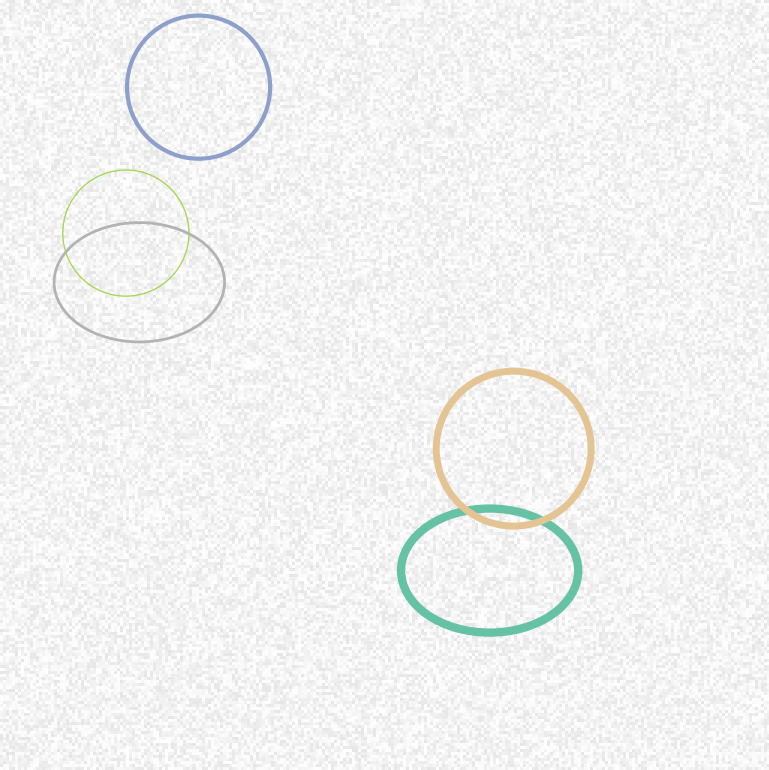[{"shape": "oval", "thickness": 3, "radius": 0.58, "center": [0.636, 0.259]}, {"shape": "circle", "thickness": 1.5, "radius": 0.46, "center": [0.258, 0.887]}, {"shape": "circle", "thickness": 0.5, "radius": 0.41, "center": [0.163, 0.697]}, {"shape": "circle", "thickness": 2.5, "radius": 0.5, "center": [0.667, 0.417]}, {"shape": "oval", "thickness": 1, "radius": 0.55, "center": [0.181, 0.633]}]